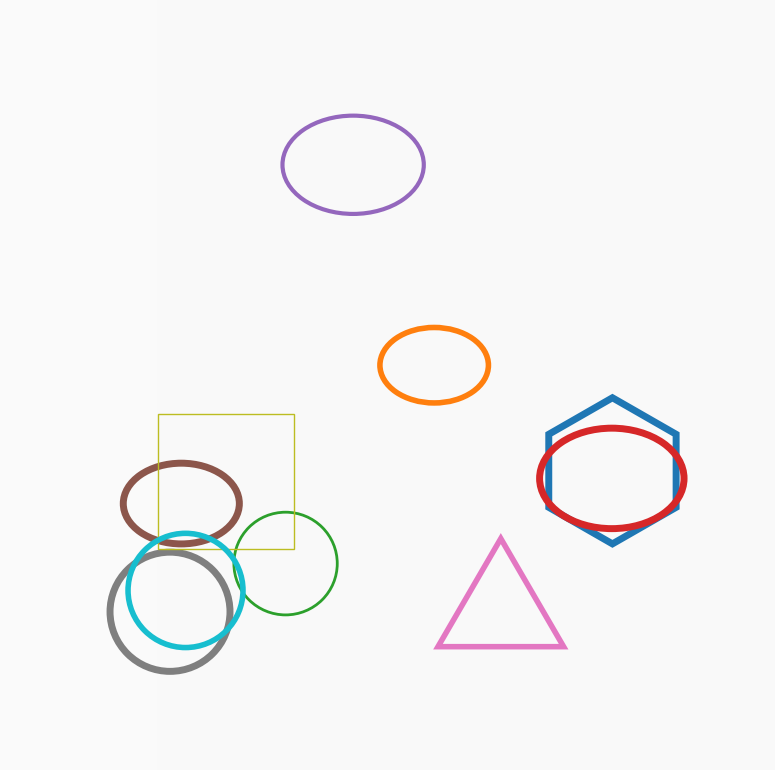[{"shape": "hexagon", "thickness": 2.5, "radius": 0.47, "center": [0.79, 0.389]}, {"shape": "oval", "thickness": 2, "radius": 0.35, "center": [0.56, 0.526]}, {"shape": "circle", "thickness": 1, "radius": 0.33, "center": [0.368, 0.268]}, {"shape": "oval", "thickness": 2.5, "radius": 0.47, "center": [0.789, 0.379]}, {"shape": "oval", "thickness": 1.5, "radius": 0.46, "center": [0.456, 0.786]}, {"shape": "oval", "thickness": 2.5, "radius": 0.37, "center": [0.234, 0.346]}, {"shape": "triangle", "thickness": 2, "radius": 0.47, "center": [0.646, 0.207]}, {"shape": "circle", "thickness": 2.5, "radius": 0.39, "center": [0.219, 0.205]}, {"shape": "square", "thickness": 0.5, "radius": 0.44, "center": [0.291, 0.375]}, {"shape": "circle", "thickness": 2, "radius": 0.37, "center": [0.239, 0.233]}]